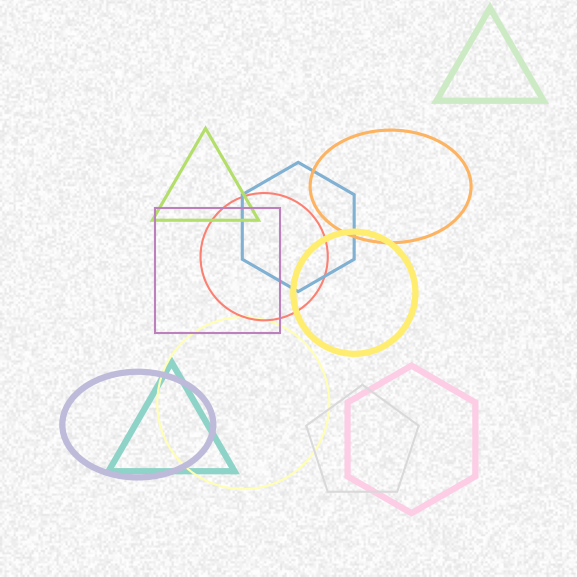[{"shape": "triangle", "thickness": 3, "radius": 0.63, "center": [0.297, 0.246]}, {"shape": "circle", "thickness": 1, "radius": 0.74, "center": [0.421, 0.301]}, {"shape": "oval", "thickness": 3, "radius": 0.65, "center": [0.239, 0.264]}, {"shape": "circle", "thickness": 1, "radius": 0.55, "center": [0.457, 0.555]}, {"shape": "hexagon", "thickness": 1.5, "radius": 0.56, "center": [0.516, 0.606]}, {"shape": "oval", "thickness": 1.5, "radius": 0.7, "center": [0.676, 0.676]}, {"shape": "triangle", "thickness": 1.5, "radius": 0.53, "center": [0.356, 0.671]}, {"shape": "hexagon", "thickness": 3, "radius": 0.64, "center": [0.713, 0.238]}, {"shape": "pentagon", "thickness": 1, "radius": 0.51, "center": [0.628, 0.23]}, {"shape": "square", "thickness": 1, "radius": 0.54, "center": [0.377, 0.53]}, {"shape": "triangle", "thickness": 3, "radius": 0.54, "center": [0.849, 0.878]}, {"shape": "circle", "thickness": 3, "radius": 0.53, "center": [0.614, 0.492]}]